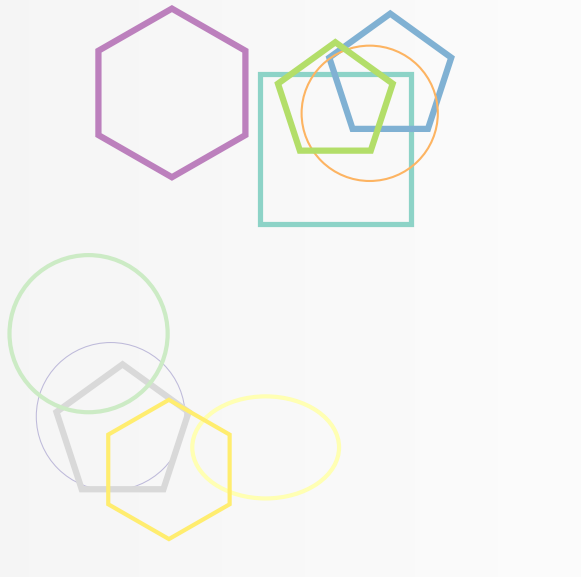[{"shape": "square", "thickness": 2.5, "radius": 0.65, "center": [0.578, 0.741]}, {"shape": "oval", "thickness": 2, "radius": 0.63, "center": [0.457, 0.224]}, {"shape": "circle", "thickness": 0.5, "radius": 0.64, "center": [0.19, 0.278]}, {"shape": "pentagon", "thickness": 3, "radius": 0.55, "center": [0.671, 0.865]}, {"shape": "circle", "thickness": 1, "radius": 0.59, "center": [0.636, 0.803]}, {"shape": "pentagon", "thickness": 3, "radius": 0.52, "center": [0.577, 0.822]}, {"shape": "pentagon", "thickness": 3, "radius": 0.6, "center": [0.211, 0.249]}, {"shape": "hexagon", "thickness": 3, "radius": 0.73, "center": [0.296, 0.838]}, {"shape": "circle", "thickness": 2, "radius": 0.68, "center": [0.152, 0.421]}, {"shape": "hexagon", "thickness": 2, "radius": 0.6, "center": [0.291, 0.186]}]